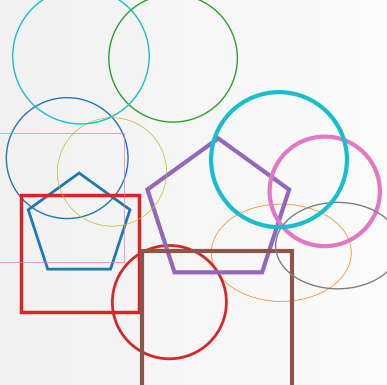[{"shape": "pentagon", "thickness": 2, "radius": 0.69, "center": [0.204, 0.413]}, {"shape": "circle", "thickness": 1, "radius": 0.79, "center": [0.173, 0.589]}, {"shape": "oval", "thickness": 0.5, "radius": 0.9, "center": [0.726, 0.344]}, {"shape": "circle", "thickness": 1, "radius": 0.83, "center": [0.447, 0.849]}, {"shape": "square", "thickness": 2.5, "radius": 0.76, "center": [0.207, 0.341]}, {"shape": "circle", "thickness": 2, "radius": 0.74, "center": [0.437, 0.215]}, {"shape": "pentagon", "thickness": 3, "radius": 0.96, "center": [0.563, 0.448]}, {"shape": "square", "thickness": 3, "radius": 0.97, "center": [0.559, 0.153]}, {"shape": "circle", "thickness": 3, "radius": 0.71, "center": [0.838, 0.503]}, {"shape": "square", "thickness": 0.5, "radius": 0.84, "center": [0.153, 0.487]}, {"shape": "oval", "thickness": 1, "radius": 0.8, "center": [0.872, 0.362]}, {"shape": "circle", "thickness": 0.5, "radius": 0.7, "center": [0.289, 0.553]}, {"shape": "circle", "thickness": 3, "radius": 0.88, "center": [0.72, 0.585]}, {"shape": "circle", "thickness": 1, "radius": 0.88, "center": [0.209, 0.854]}]